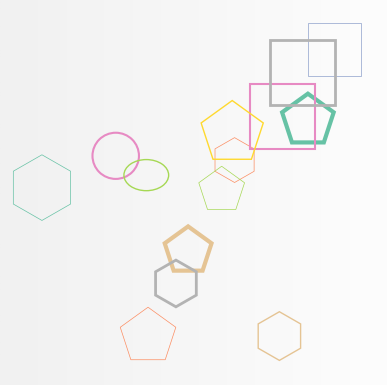[{"shape": "pentagon", "thickness": 3, "radius": 0.35, "center": [0.795, 0.687]}, {"shape": "hexagon", "thickness": 0.5, "radius": 0.43, "center": [0.108, 0.513]}, {"shape": "pentagon", "thickness": 0.5, "radius": 0.38, "center": [0.382, 0.127]}, {"shape": "hexagon", "thickness": 0.5, "radius": 0.29, "center": [0.605, 0.584]}, {"shape": "square", "thickness": 0.5, "radius": 0.34, "center": [0.864, 0.871]}, {"shape": "square", "thickness": 1.5, "radius": 0.42, "center": [0.729, 0.697]}, {"shape": "circle", "thickness": 1.5, "radius": 0.3, "center": [0.299, 0.595]}, {"shape": "pentagon", "thickness": 0.5, "radius": 0.31, "center": [0.572, 0.506]}, {"shape": "oval", "thickness": 1, "radius": 0.29, "center": [0.378, 0.545]}, {"shape": "pentagon", "thickness": 1, "radius": 0.42, "center": [0.599, 0.655]}, {"shape": "pentagon", "thickness": 3, "radius": 0.32, "center": [0.485, 0.348]}, {"shape": "hexagon", "thickness": 1, "radius": 0.32, "center": [0.721, 0.127]}, {"shape": "hexagon", "thickness": 2, "radius": 0.3, "center": [0.454, 0.264]}, {"shape": "square", "thickness": 2, "radius": 0.42, "center": [0.781, 0.812]}]